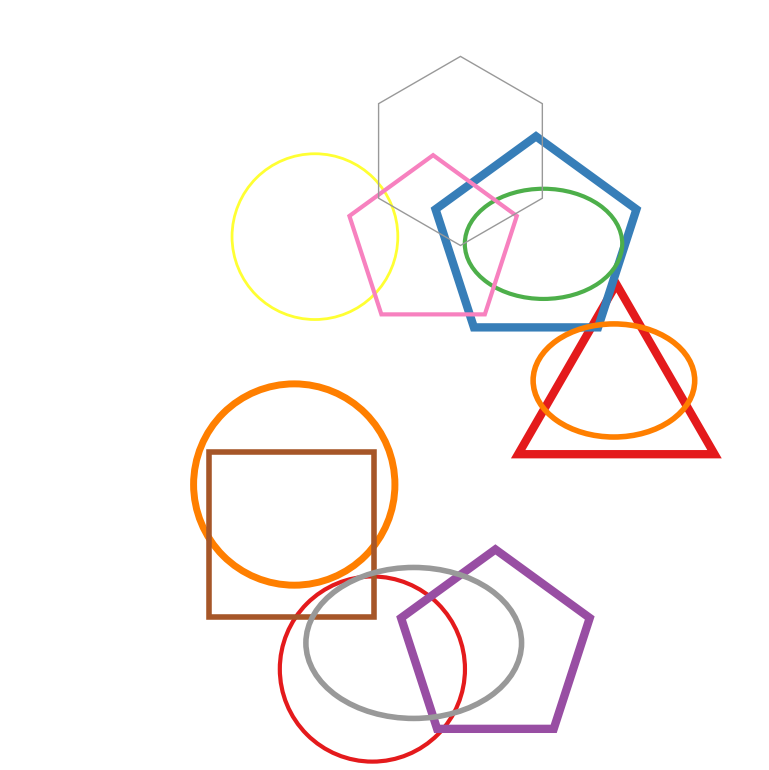[{"shape": "circle", "thickness": 1.5, "radius": 0.6, "center": [0.484, 0.131]}, {"shape": "triangle", "thickness": 3, "radius": 0.74, "center": [0.8, 0.484]}, {"shape": "pentagon", "thickness": 3, "radius": 0.69, "center": [0.696, 0.686]}, {"shape": "oval", "thickness": 1.5, "radius": 0.51, "center": [0.706, 0.683]}, {"shape": "pentagon", "thickness": 3, "radius": 0.64, "center": [0.643, 0.158]}, {"shape": "oval", "thickness": 2, "radius": 0.52, "center": [0.797, 0.506]}, {"shape": "circle", "thickness": 2.5, "radius": 0.65, "center": [0.382, 0.371]}, {"shape": "circle", "thickness": 1, "radius": 0.54, "center": [0.409, 0.693]}, {"shape": "square", "thickness": 2, "radius": 0.53, "center": [0.379, 0.306]}, {"shape": "pentagon", "thickness": 1.5, "radius": 0.57, "center": [0.562, 0.684]}, {"shape": "oval", "thickness": 2, "radius": 0.7, "center": [0.537, 0.165]}, {"shape": "hexagon", "thickness": 0.5, "radius": 0.61, "center": [0.598, 0.804]}]